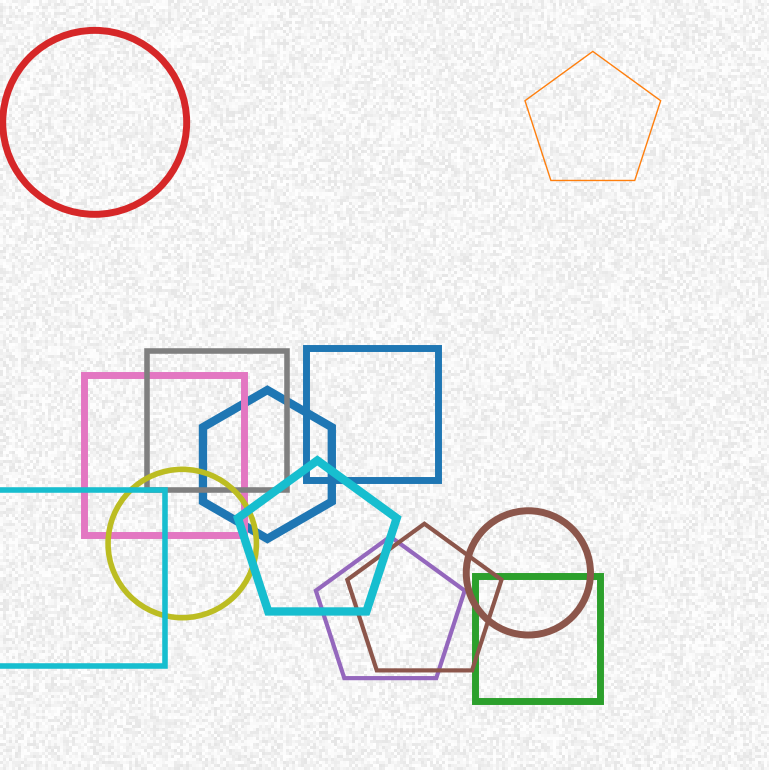[{"shape": "square", "thickness": 2.5, "radius": 0.43, "center": [0.484, 0.462]}, {"shape": "hexagon", "thickness": 3, "radius": 0.48, "center": [0.347, 0.397]}, {"shape": "pentagon", "thickness": 0.5, "radius": 0.46, "center": [0.77, 0.841]}, {"shape": "square", "thickness": 2.5, "radius": 0.41, "center": [0.698, 0.171]}, {"shape": "circle", "thickness": 2.5, "radius": 0.6, "center": [0.123, 0.841]}, {"shape": "pentagon", "thickness": 1.5, "radius": 0.51, "center": [0.507, 0.202]}, {"shape": "circle", "thickness": 2.5, "radius": 0.4, "center": [0.686, 0.256]}, {"shape": "pentagon", "thickness": 1.5, "radius": 0.53, "center": [0.551, 0.215]}, {"shape": "square", "thickness": 2.5, "radius": 0.52, "center": [0.213, 0.409]}, {"shape": "square", "thickness": 2, "radius": 0.45, "center": [0.282, 0.454]}, {"shape": "circle", "thickness": 2, "radius": 0.48, "center": [0.237, 0.294]}, {"shape": "square", "thickness": 2, "radius": 0.57, "center": [0.1, 0.249]}, {"shape": "pentagon", "thickness": 3, "radius": 0.54, "center": [0.412, 0.294]}]